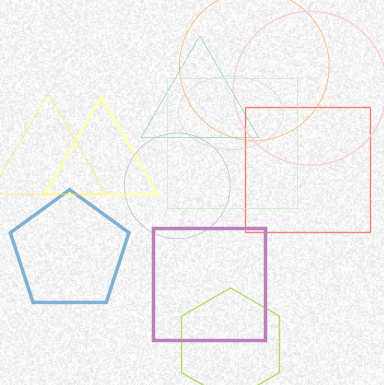[{"shape": "triangle", "thickness": 0.5, "radius": 0.88, "center": [0.519, 0.731]}, {"shape": "triangle", "thickness": 2, "radius": 0.85, "center": [0.263, 0.58]}, {"shape": "circle", "thickness": 0.5, "radius": 0.69, "center": [0.46, 0.517]}, {"shape": "square", "thickness": 1, "radius": 0.82, "center": [0.799, 0.56]}, {"shape": "pentagon", "thickness": 2.5, "radius": 0.81, "center": [0.181, 0.346]}, {"shape": "circle", "thickness": 0.5, "radius": 0.97, "center": [0.661, 0.829]}, {"shape": "hexagon", "thickness": 1, "radius": 0.73, "center": [0.599, 0.105]}, {"shape": "circle", "thickness": 1, "radius": 1.0, "center": [0.806, 0.77]}, {"shape": "oval", "thickness": 0.5, "radius": 0.68, "center": [0.599, 0.707]}, {"shape": "square", "thickness": 2.5, "radius": 0.73, "center": [0.543, 0.262]}, {"shape": "square", "thickness": 0.5, "radius": 0.85, "center": [0.603, 0.629]}, {"shape": "triangle", "thickness": 0.5, "radius": 0.87, "center": [0.125, 0.583]}]